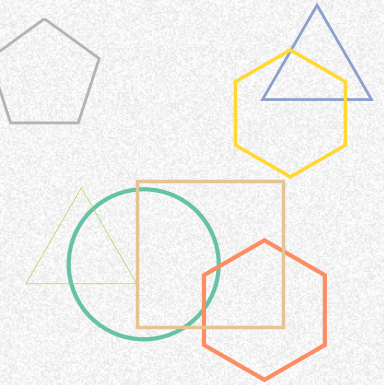[{"shape": "circle", "thickness": 3, "radius": 0.97, "center": [0.373, 0.314]}, {"shape": "hexagon", "thickness": 3, "radius": 0.91, "center": [0.687, 0.195]}, {"shape": "triangle", "thickness": 2, "radius": 0.82, "center": [0.823, 0.823]}, {"shape": "triangle", "thickness": 0.5, "radius": 0.83, "center": [0.211, 0.346]}, {"shape": "hexagon", "thickness": 2.5, "radius": 0.82, "center": [0.754, 0.705]}, {"shape": "square", "thickness": 2.5, "radius": 0.95, "center": [0.545, 0.341]}, {"shape": "pentagon", "thickness": 2, "radius": 0.75, "center": [0.115, 0.802]}]